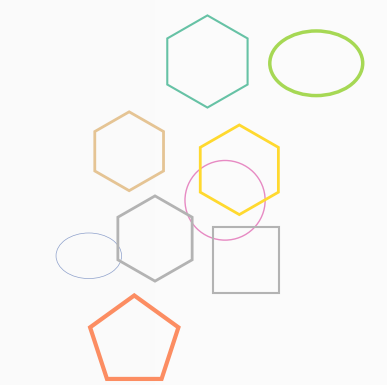[{"shape": "hexagon", "thickness": 1.5, "radius": 0.6, "center": [0.535, 0.84]}, {"shape": "pentagon", "thickness": 3, "radius": 0.6, "center": [0.346, 0.113]}, {"shape": "oval", "thickness": 0.5, "radius": 0.42, "center": [0.229, 0.336]}, {"shape": "circle", "thickness": 1, "radius": 0.52, "center": [0.581, 0.48]}, {"shape": "oval", "thickness": 2.5, "radius": 0.6, "center": [0.816, 0.836]}, {"shape": "hexagon", "thickness": 2, "radius": 0.58, "center": [0.618, 0.559]}, {"shape": "hexagon", "thickness": 2, "radius": 0.51, "center": [0.333, 0.607]}, {"shape": "square", "thickness": 1.5, "radius": 0.43, "center": [0.635, 0.325]}, {"shape": "hexagon", "thickness": 2, "radius": 0.55, "center": [0.4, 0.38]}]